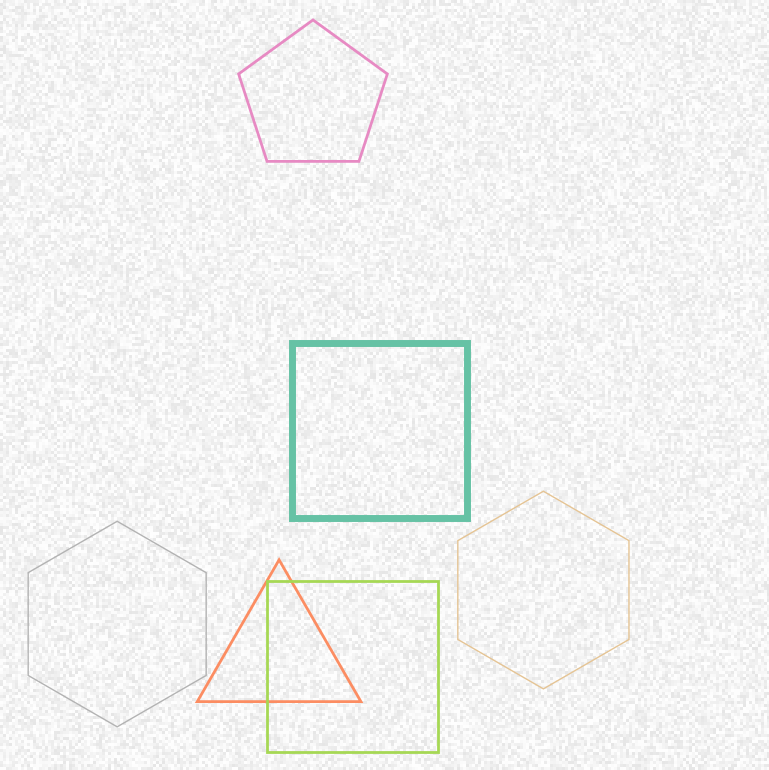[{"shape": "square", "thickness": 2.5, "radius": 0.57, "center": [0.493, 0.441]}, {"shape": "triangle", "thickness": 1, "radius": 0.61, "center": [0.362, 0.15]}, {"shape": "pentagon", "thickness": 1, "radius": 0.51, "center": [0.406, 0.873]}, {"shape": "square", "thickness": 1, "radius": 0.56, "center": [0.458, 0.134]}, {"shape": "hexagon", "thickness": 0.5, "radius": 0.64, "center": [0.706, 0.234]}, {"shape": "hexagon", "thickness": 0.5, "radius": 0.67, "center": [0.152, 0.19]}]